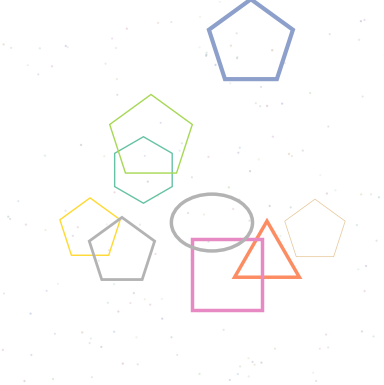[{"shape": "hexagon", "thickness": 1, "radius": 0.43, "center": [0.373, 0.559]}, {"shape": "triangle", "thickness": 2.5, "radius": 0.49, "center": [0.693, 0.329]}, {"shape": "pentagon", "thickness": 3, "radius": 0.57, "center": [0.652, 0.887]}, {"shape": "square", "thickness": 2.5, "radius": 0.46, "center": [0.59, 0.287]}, {"shape": "pentagon", "thickness": 1, "radius": 0.56, "center": [0.392, 0.642]}, {"shape": "pentagon", "thickness": 1, "radius": 0.41, "center": [0.234, 0.404]}, {"shape": "pentagon", "thickness": 0.5, "radius": 0.41, "center": [0.818, 0.4]}, {"shape": "pentagon", "thickness": 2, "radius": 0.45, "center": [0.317, 0.346]}, {"shape": "oval", "thickness": 2.5, "radius": 0.53, "center": [0.55, 0.422]}]